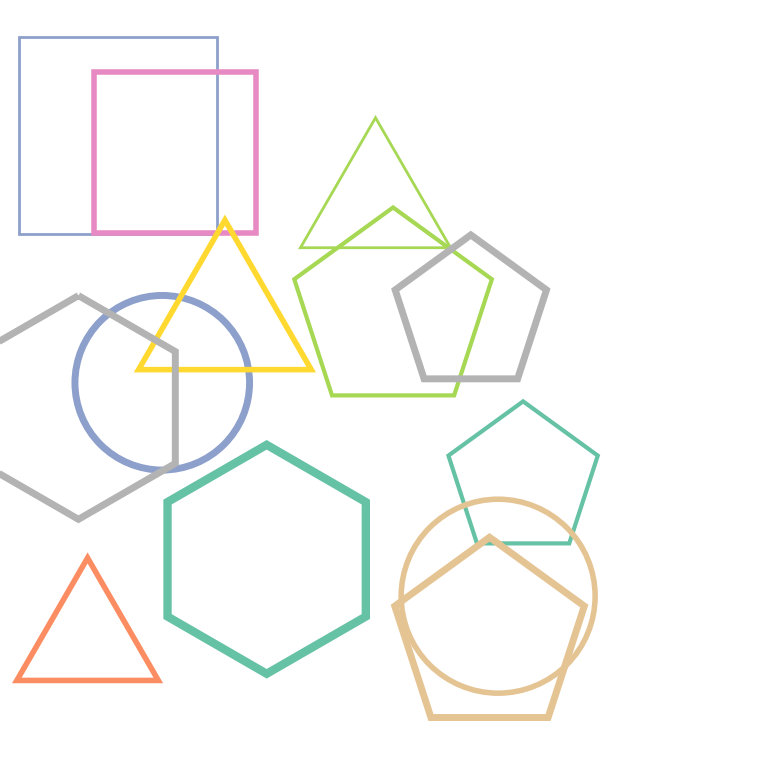[{"shape": "hexagon", "thickness": 3, "radius": 0.74, "center": [0.346, 0.274]}, {"shape": "pentagon", "thickness": 1.5, "radius": 0.51, "center": [0.679, 0.377]}, {"shape": "triangle", "thickness": 2, "radius": 0.53, "center": [0.114, 0.169]}, {"shape": "square", "thickness": 1, "radius": 0.64, "center": [0.153, 0.824]}, {"shape": "circle", "thickness": 2.5, "radius": 0.57, "center": [0.211, 0.503]}, {"shape": "square", "thickness": 2, "radius": 0.52, "center": [0.227, 0.802]}, {"shape": "pentagon", "thickness": 1.5, "radius": 0.67, "center": [0.51, 0.596]}, {"shape": "triangle", "thickness": 1, "radius": 0.56, "center": [0.488, 0.735]}, {"shape": "triangle", "thickness": 2, "radius": 0.65, "center": [0.292, 0.585]}, {"shape": "circle", "thickness": 2, "radius": 0.63, "center": [0.647, 0.226]}, {"shape": "pentagon", "thickness": 2.5, "radius": 0.65, "center": [0.636, 0.173]}, {"shape": "hexagon", "thickness": 2.5, "radius": 0.73, "center": [0.102, 0.471]}, {"shape": "pentagon", "thickness": 2.5, "radius": 0.52, "center": [0.611, 0.592]}]